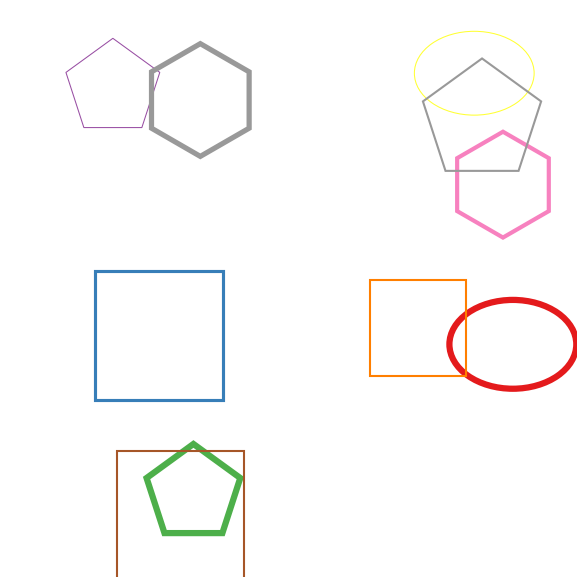[{"shape": "oval", "thickness": 3, "radius": 0.55, "center": [0.888, 0.403]}, {"shape": "square", "thickness": 1.5, "radius": 0.56, "center": [0.275, 0.418]}, {"shape": "pentagon", "thickness": 3, "radius": 0.43, "center": [0.335, 0.145]}, {"shape": "pentagon", "thickness": 0.5, "radius": 0.43, "center": [0.195, 0.847]}, {"shape": "square", "thickness": 1, "radius": 0.42, "center": [0.724, 0.431]}, {"shape": "oval", "thickness": 0.5, "radius": 0.52, "center": [0.821, 0.872]}, {"shape": "square", "thickness": 1, "radius": 0.55, "center": [0.313, 0.108]}, {"shape": "hexagon", "thickness": 2, "radius": 0.46, "center": [0.871, 0.679]}, {"shape": "hexagon", "thickness": 2.5, "radius": 0.49, "center": [0.347, 0.826]}, {"shape": "pentagon", "thickness": 1, "radius": 0.54, "center": [0.835, 0.79]}]